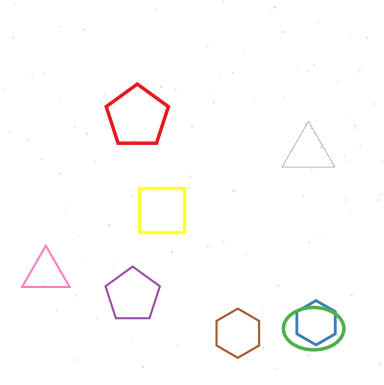[{"shape": "pentagon", "thickness": 2.5, "radius": 0.42, "center": [0.357, 0.697]}, {"shape": "hexagon", "thickness": 2, "radius": 0.29, "center": [0.821, 0.162]}, {"shape": "oval", "thickness": 2.5, "radius": 0.39, "center": [0.815, 0.146]}, {"shape": "pentagon", "thickness": 1.5, "radius": 0.37, "center": [0.345, 0.233]}, {"shape": "square", "thickness": 2.5, "radius": 0.29, "center": [0.419, 0.454]}, {"shape": "hexagon", "thickness": 1.5, "radius": 0.32, "center": [0.618, 0.135]}, {"shape": "triangle", "thickness": 1.5, "radius": 0.36, "center": [0.119, 0.29]}, {"shape": "triangle", "thickness": 0.5, "radius": 0.4, "center": [0.801, 0.606]}]